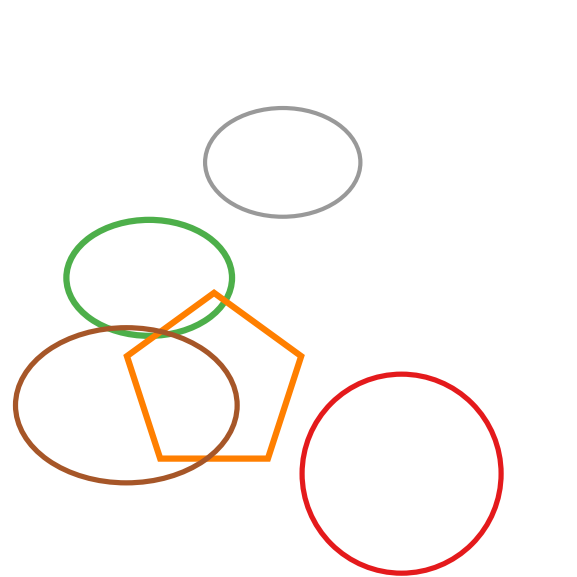[{"shape": "circle", "thickness": 2.5, "radius": 0.86, "center": [0.695, 0.179]}, {"shape": "oval", "thickness": 3, "radius": 0.72, "center": [0.258, 0.518]}, {"shape": "pentagon", "thickness": 3, "radius": 0.79, "center": [0.371, 0.333]}, {"shape": "oval", "thickness": 2.5, "radius": 0.96, "center": [0.219, 0.297]}, {"shape": "oval", "thickness": 2, "radius": 0.67, "center": [0.49, 0.718]}]